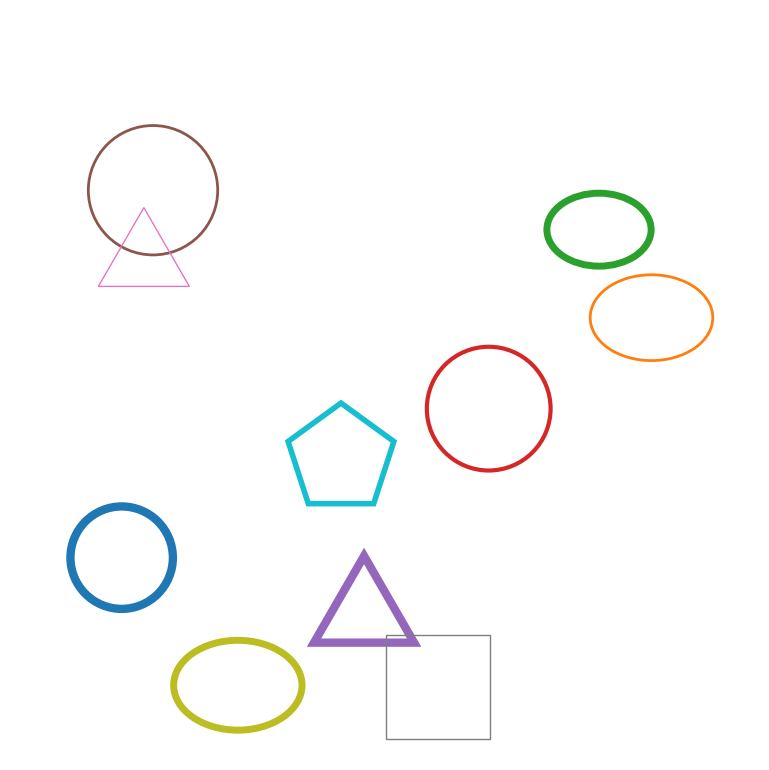[{"shape": "circle", "thickness": 3, "radius": 0.33, "center": [0.158, 0.276]}, {"shape": "oval", "thickness": 1, "radius": 0.4, "center": [0.846, 0.587]}, {"shape": "oval", "thickness": 2.5, "radius": 0.34, "center": [0.778, 0.702]}, {"shape": "circle", "thickness": 1.5, "radius": 0.4, "center": [0.635, 0.469]}, {"shape": "triangle", "thickness": 3, "radius": 0.38, "center": [0.473, 0.203]}, {"shape": "circle", "thickness": 1, "radius": 0.42, "center": [0.199, 0.753]}, {"shape": "triangle", "thickness": 0.5, "radius": 0.34, "center": [0.187, 0.662]}, {"shape": "square", "thickness": 0.5, "radius": 0.34, "center": [0.569, 0.107]}, {"shape": "oval", "thickness": 2.5, "radius": 0.42, "center": [0.309, 0.11]}, {"shape": "pentagon", "thickness": 2, "radius": 0.36, "center": [0.443, 0.404]}]